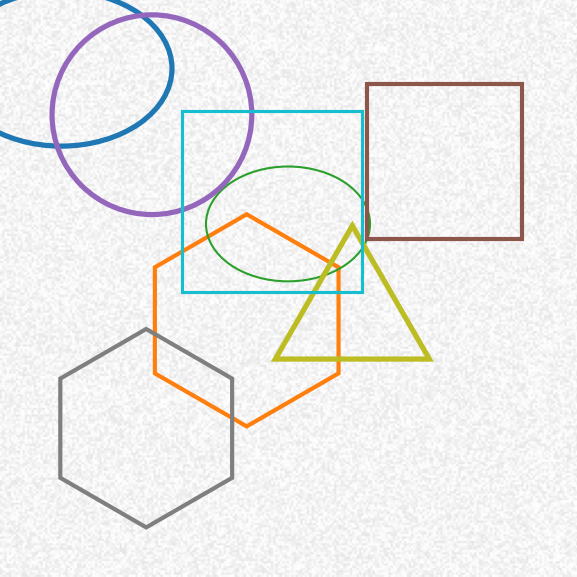[{"shape": "oval", "thickness": 2.5, "radius": 0.96, "center": [0.106, 0.88]}, {"shape": "hexagon", "thickness": 2, "radius": 0.92, "center": [0.427, 0.444]}, {"shape": "oval", "thickness": 1, "radius": 0.71, "center": [0.499, 0.611]}, {"shape": "circle", "thickness": 2.5, "radius": 0.86, "center": [0.263, 0.801]}, {"shape": "square", "thickness": 2, "radius": 0.67, "center": [0.769, 0.719]}, {"shape": "hexagon", "thickness": 2, "radius": 0.86, "center": [0.253, 0.258]}, {"shape": "triangle", "thickness": 2.5, "radius": 0.77, "center": [0.61, 0.454]}, {"shape": "square", "thickness": 1.5, "radius": 0.78, "center": [0.471, 0.65]}]